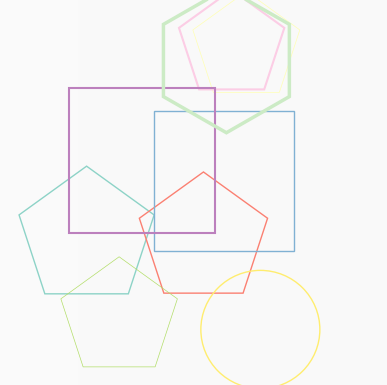[{"shape": "pentagon", "thickness": 1, "radius": 0.92, "center": [0.223, 0.385]}, {"shape": "pentagon", "thickness": 0.5, "radius": 0.73, "center": [0.636, 0.877]}, {"shape": "pentagon", "thickness": 1, "radius": 0.87, "center": [0.525, 0.379]}, {"shape": "square", "thickness": 1, "radius": 0.91, "center": [0.578, 0.529]}, {"shape": "pentagon", "thickness": 0.5, "radius": 0.79, "center": [0.307, 0.175]}, {"shape": "pentagon", "thickness": 1.5, "radius": 0.71, "center": [0.598, 0.883]}, {"shape": "square", "thickness": 1.5, "radius": 0.94, "center": [0.367, 0.584]}, {"shape": "hexagon", "thickness": 2.5, "radius": 0.94, "center": [0.584, 0.843]}, {"shape": "circle", "thickness": 1, "radius": 0.77, "center": [0.672, 0.144]}]